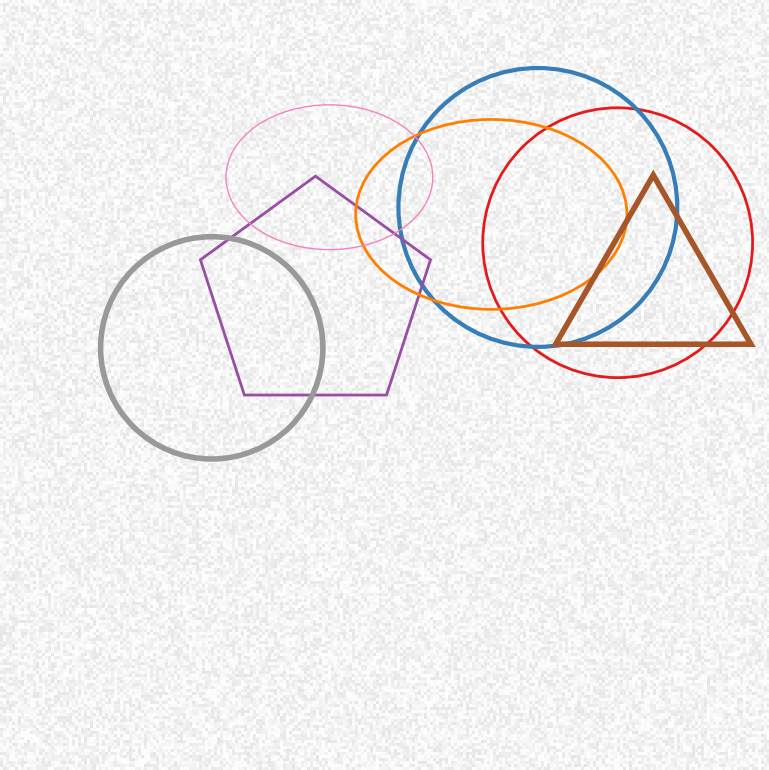[{"shape": "circle", "thickness": 1, "radius": 0.88, "center": [0.802, 0.685]}, {"shape": "circle", "thickness": 1.5, "radius": 0.91, "center": [0.699, 0.731]}, {"shape": "pentagon", "thickness": 1, "radius": 0.79, "center": [0.41, 0.614]}, {"shape": "oval", "thickness": 1, "radius": 0.88, "center": [0.638, 0.722]}, {"shape": "triangle", "thickness": 2, "radius": 0.73, "center": [0.848, 0.626]}, {"shape": "oval", "thickness": 0.5, "radius": 0.67, "center": [0.428, 0.77]}, {"shape": "circle", "thickness": 2, "radius": 0.72, "center": [0.275, 0.548]}]